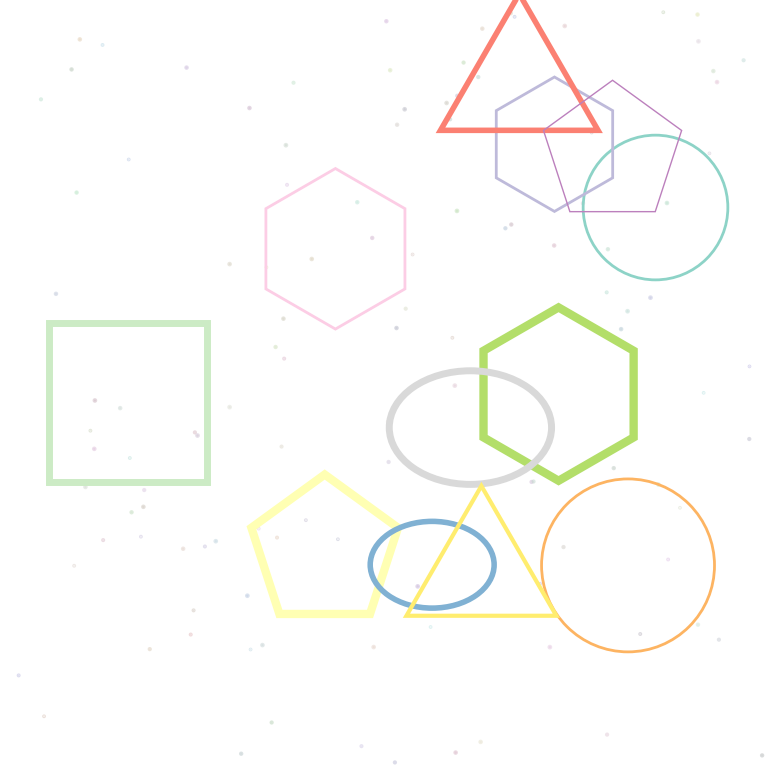[{"shape": "circle", "thickness": 1, "radius": 0.47, "center": [0.851, 0.731]}, {"shape": "pentagon", "thickness": 3, "radius": 0.5, "center": [0.422, 0.284]}, {"shape": "hexagon", "thickness": 1, "radius": 0.44, "center": [0.72, 0.813]}, {"shape": "triangle", "thickness": 2, "radius": 0.59, "center": [0.674, 0.89]}, {"shape": "oval", "thickness": 2, "radius": 0.4, "center": [0.561, 0.267]}, {"shape": "circle", "thickness": 1, "radius": 0.56, "center": [0.816, 0.266]}, {"shape": "hexagon", "thickness": 3, "radius": 0.56, "center": [0.725, 0.488]}, {"shape": "hexagon", "thickness": 1, "radius": 0.52, "center": [0.436, 0.677]}, {"shape": "oval", "thickness": 2.5, "radius": 0.53, "center": [0.611, 0.445]}, {"shape": "pentagon", "thickness": 0.5, "radius": 0.47, "center": [0.796, 0.801]}, {"shape": "square", "thickness": 2.5, "radius": 0.52, "center": [0.166, 0.477]}, {"shape": "triangle", "thickness": 1.5, "radius": 0.56, "center": [0.625, 0.257]}]